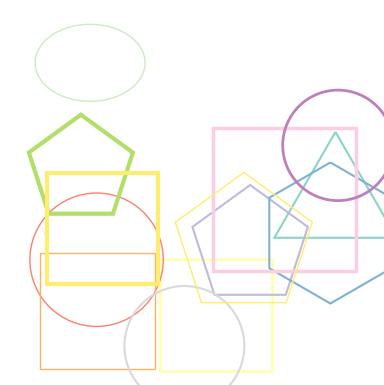[{"shape": "triangle", "thickness": 1.5, "radius": 0.92, "center": [0.871, 0.474]}, {"shape": "square", "thickness": 2, "radius": 0.73, "center": [0.561, 0.181]}, {"shape": "pentagon", "thickness": 1.5, "radius": 0.79, "center": [0.65, 0.362]}, {"shape": "circle", "thickness": 1, "radius": 0.87, "center": [0.251, 0.325]}, {"shape": "hexagon", "thickness": 1.5, "radius": 0.92, "center": [0.858, 0.395]}, {"shape": "square", "thickness": 1, "radius": 0.75, "center": [0.253, 0.192]}, {"shape": "pentagon", "thickness": 3, "radius": 0.71, "center": [0.21, 0.56]}, {"shape": "square", "thickness": 2.5, "radius": 0.93, "center": [0.738, 0.482]}, {"shape": "circle", "thickness": 1.5, "radius": 0.78, "center": [0.479, 0.101]}, {"shape": "circle", "thickness": 2, "radius": 0.72, "center": [0.878, 0.622]}, {"shape": "oval", "thickness": 1, "radius": 0.71, "center": [0.234, 0.837]}, {"shape": "square", "thickness": 3, "radius": 0.72, "center": [0.267, 0.406]}, {"shape": "pentagon", "thickness": 1, "radius": 0.94, "center": [0.633, 0.365]}]